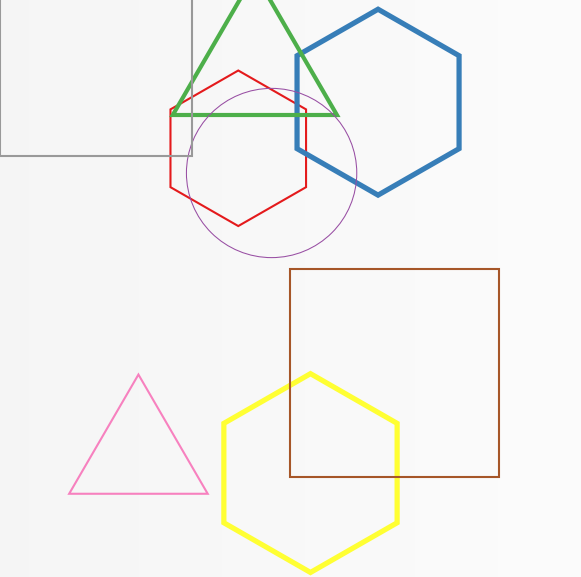[{"shape": "hexagon", "thickness": 1, "radius": 0.67, "center": [0.41, 0.742]}, {"shape": "hexagon", "thickness": 2.5, "radius": 0.8, "center": [0.65, 0.822]}, {"shape": "triangle", "thickness": 2, "radius": 0.82, "center": [0.438, 0.882]}, {"shape": "circle", "thickness": 0.5, "radius": 0.73, "center": [0.467, 0.7]}, {"shape": "hexagon", "thickness": 2.5, "radius": 0.86, "center": [0.534, 0.18]}, {"shape": "square", "thickness": 1, "radius": 0.9, "center": [0.679, 0.354]}, {"shape": "triangle", "thickness": 1, "radius": 0.69, "center": [0.238, 0.213]}, {"shape": "square", "thickness": 1, "radius": 0.83, "center": [0.165, 0.896]}]